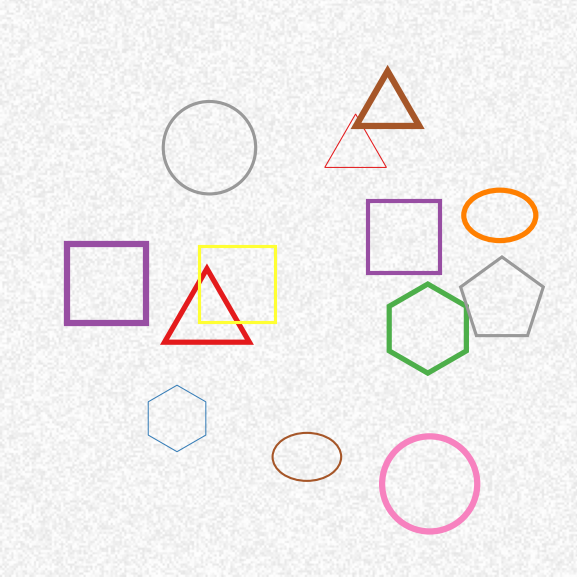[{"shape": "triangle", "thickness": 0.5, "radius": 0.31, "center": [0.616, 0.74]}, {"shape": "triangle", "thickness": 2.5, "radius": 0.42, "center": [0.358, 0.449]}, {"shape": "hexagon", "thickness": 0.5, "radius": 0.29, "center": [0.307, 0.275]}, {"shape": "hexagon", "thickness": 2.5, "radius": 0.39, "center": [0.741, 0.43]}, {"shape": "square", "thickness": 2, "radius": 0.31, "center": [0.7, 0.588]}, {"shape": "square", "thickness": 3, "radius": 0.34, "center": [0.184, 0.508]}, {"shape": "oval", "thickness": 2.5, "radius": 0.31, "center": [0.865, 0.626]}, {"shape": "square", "thickness": 1.5, "radius": 0.33, "center": [0.41, 0.507]}, {"shape": "triangle", "thickness": 3, "radius": 0.32, "center": [0.671, 0.813]}, {"shape": "oval", "thickness": 1, "radius": 0.3, "center": [0.531, 0.208]}, {"shape": "circle", "thickness": 3, "radius": 0.41, "center": [0.744, 0.161]}, {"shape": "pentagon", "thickness": 1.5, "radius": 0.38, "center": [0.869, 0.479]}, {"shape": "circle", "thickness": 1.5, "radius": 0.4, "center": [0.363, 0.743]}]